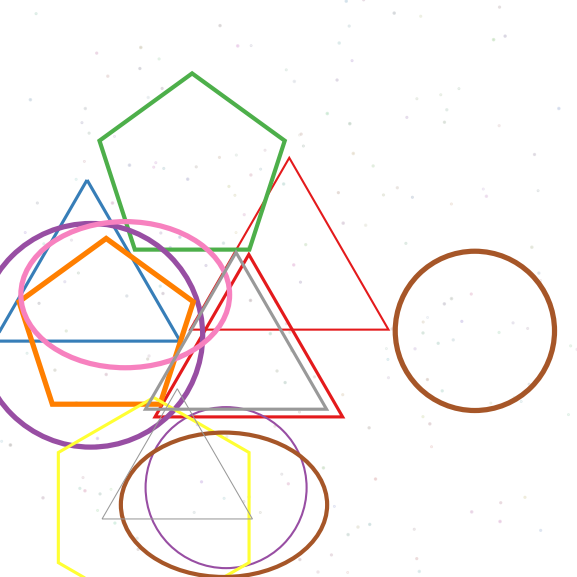[{"shape": "triangle", "thickness": 1, "radius": 0.99, "center": [0.501, 0.528]}, {"shape": "triangle", "thickness": 1.5, "radius": 0.94, "center": [0.431, 0.371]}, {"shape": "triangle", "thickness": 1.5, "radius": 0.93, "center": [0.151, 0.501]}, {"shape": "pentagon", "thickness": 2, "radius": 0.84, "center": [0.333, 0.703]}, {"shape": "circle", "thickness": 1, "radius": 0.7, "center": [0.392, 0.155]}, {"shape": "circle", "thickness": 2.5, "radius": 0.97, "center": [0.157, 0.419]}, {"shape": "pentagon", "thickness": 2.5, "radius": 0.79, "center": [0.184, 0.428]}, {"shape": "hexagon", "thickness": 1.5, "radius": 0.95, "center": [0.266, 0.12]}, {"shape": "circle", "thickness": 2.5, "radius": 0.69, "center": [0.822, 0.426]}, {"shape": "oval", "thickness": 2, "radius": 0.89, "center": [0.388, 0.125]}, {"shape": "oval", "thickness": 2.5, "radius": 0.9, "center": [0.217, 0.489]}, {"shape": "triangle", "thickness": 0.5, "radius": 0.75, "center": [0.307, 0.176]}, {"shape": "triangle", "thickness": 1.5, "radius": 0.91, "center": [0.409, 0.381]}]